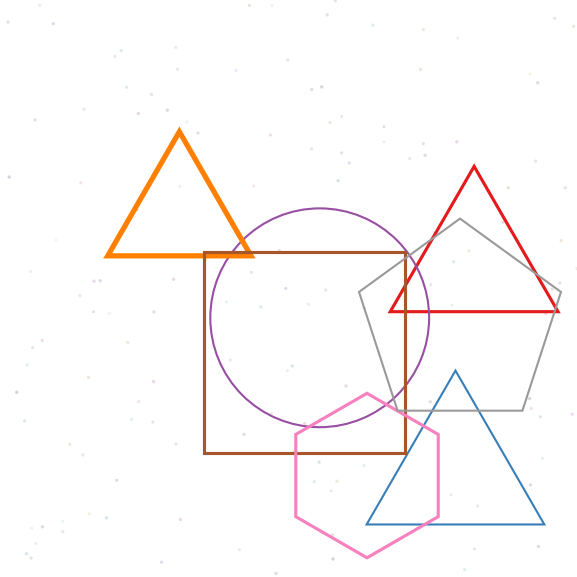[{"shape": "triangle", "thickness": 1.5, "radius": 0.84, "center": [0.821, 0.543]}, {"shape": "triangle", "thickness": 1, "radius": 0.89, "center": [0.789, 0.18]}, {"shape": "circle", "thickness": 1, "radius": 0.95, "center": [0.554, 0.449]}, {"shape": "triangle", "thickness": 2.5, "radius": 0.72, "center": [0.311, 0.628]}, {"shape": "square", "thickness": 1.5, "radius": 0.87, "center": [0.528, 0.388]}, {"shape": "hexagon", "thickness": 1.5, "radius": 0.71, "center": [0.636, 0.176]}, {"shape": "pentagon", "thickness": 1, "radius": 0.92, "center": [0.797, 0.437]}]